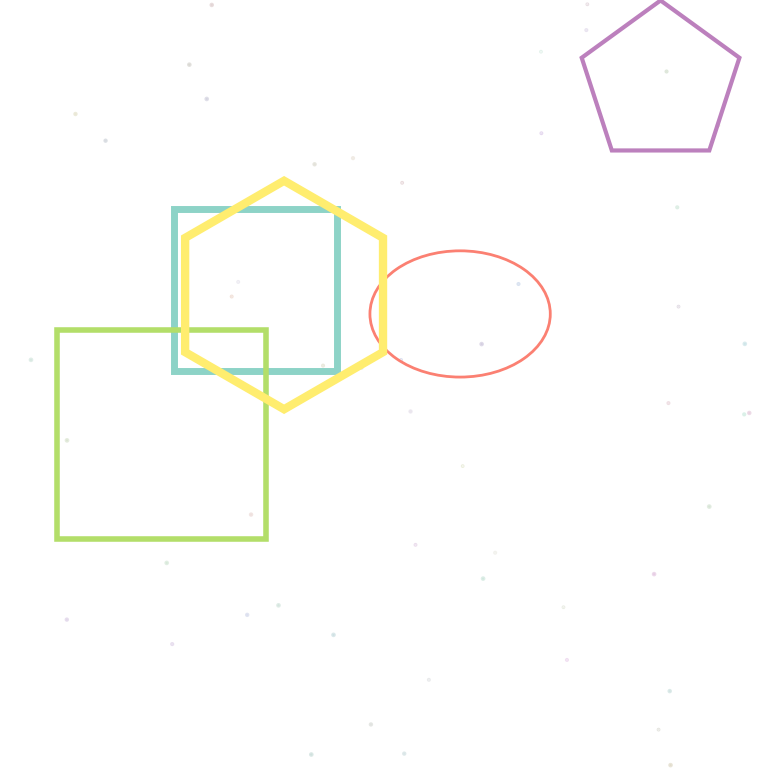[{"shape": "square", "thickness": 2.5, "radius": 0.53, "center": [0.332, 0.624]}, {"shape": "oval", "thickness": 1, "radius": 0.59, "center": [0.598, 0.592]}, {"shape": "square", "thickness": 2, "radius": 0.68, "center": [0.21, 0.435]}, {"shape": "pentagon", "thickness": 1.5, "radius": 0.54, "center": [0.858, 0.892]}, {"shape": "hexagon", "thickness": 3, "radius": 0.74, "center": [0.369, 0.617]}]